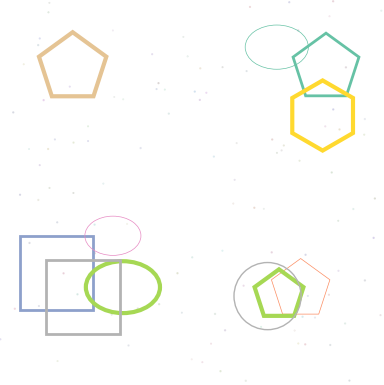[{"shape": "oval", "thickness": 0.5, "radius": 0.41, "center": [0.719, 0.878]}, {"shape": "pentagon", "thickness": 2, "radius": 0.45, "center": [0.847, 0.824]}, {"shape": "pentagon", "thickness": 0.5, "radius": 0.4, "center": [0.781, 0.249]}, {"shape": "square", "thickness": 2, "radius": 0.48, "center": [0.147, 0.292]}, {"shape": "oval", "thickness": 0.5, "radius": 0.36, "center": [0.293, 0.388]}, {"shape": "oval", "thickness": 3, "radius": 0.48, "center": [0.319, 0.254]}, {"shape": "pentagon", "thickness": 3, "radius": 0.33, "center": [0.725, 0.234]}, {"shape": "hexagon", "thickness": 3, "radius": 0.46, "center": [0.838, 0.7]}, {"shape": "pentagon", "thickness": 3, "radius": 0.46, "center": [0.189, 0.824]}, {"shape": "circle", "thickness": 1, "radius": 0.44, "center": [0.695, 0.231]}, {"shape": "square", "thickness": 2, "radius": 0.48, "center": [0.215, 0.228]}]